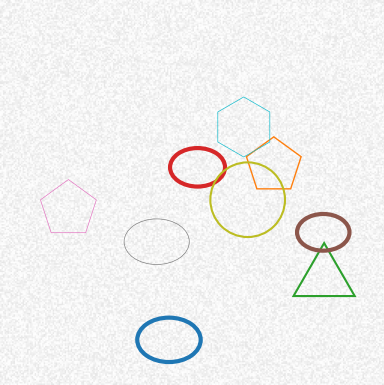[{"shape": "oval", "thickness": 3, "radius": 0.41, "center": [0.439, 0.117]}, {"shape": "pentagon", "thickness": 1, "radius": 0.37, "center": [0.711, 0.57]}, {"shape": "triangle", "thickness": 1.5, "radius": 0.46, "center": [0.842, 0.277]}, {"shape": "oval", "thickness": 3, "radius": 0.36, "center": [0.513, 0.565]}, {"shape": "oval", "thickness": 3, "radius": 0.34, "center": [0.84, 0.397]}, {"shape": "pentagon", "thickness": 0.5, "radius": 0.38, "center": [0.178, 0.457]}, {"shape": "oval", "thickness": 0.5, "radius": 0.42, "center": [0.407, 0.372]}, {"shape": "circle", "thickness": 1.5, "radius": 0.48, "center": [0.643, 0.481]}, {"shape": "hexagon", "thickness": 0.5, "radius": 0.39, "center": [0.633, 0.67]}]